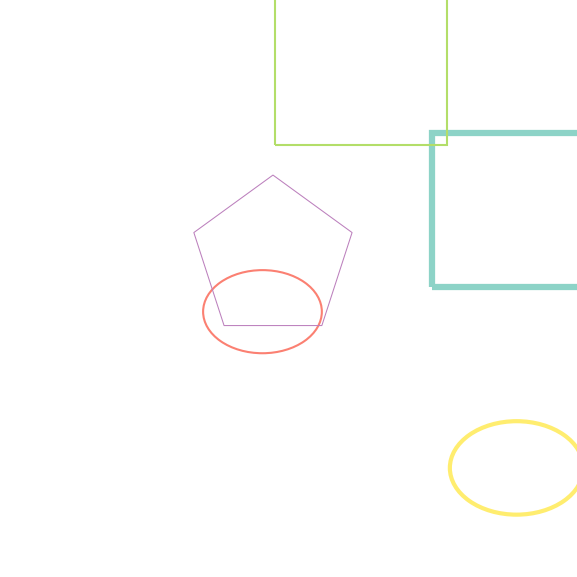[{"shape": "square", "thickness": 3, "radius": 0.67, "center": [0.882, 0.636]}, {"shape": "oval", "thickness": 1, "radius": 0.51, "center": [0.455, 0.459]}, {"shape": "square", "thickness": 1, "radius": 0.75, "center": [0.625, 0.896]}, {"shape": "pentagon", "thickness": 0.5, "radius": 0.72, "center": [0.473, 0.552]}, {"shape": "oval", "thickness": 2, "radius": 0.58, "center": [0.895, 0.189]}]